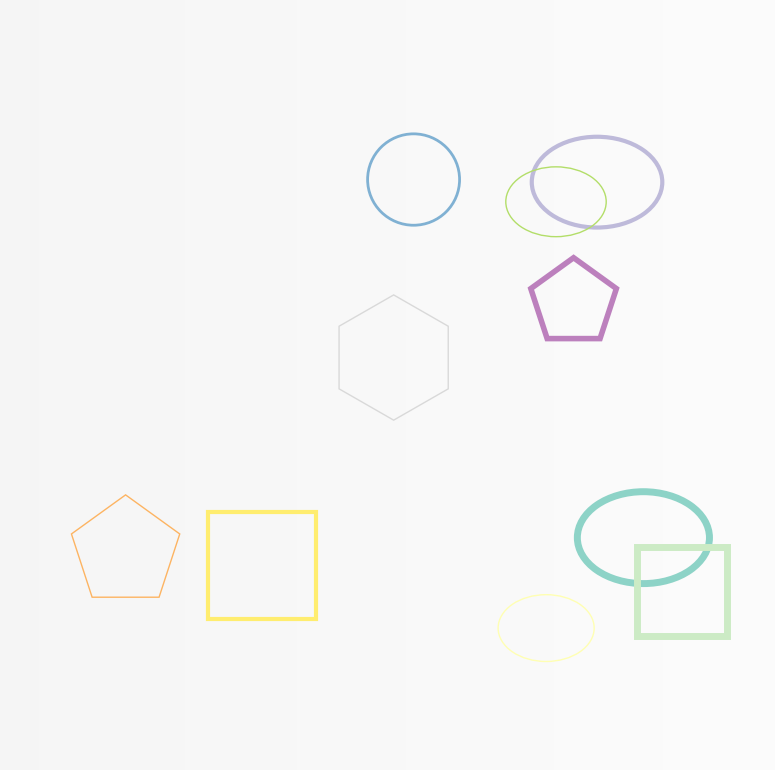[{"shape": "oval", "thickness": 2.5, "radius": 0.43, "center": [0.83, 0.302]}, {"shape": "oval", "thickness": 0.5, "radius": 0.31, "center": [0.705, 0.184]}, {"shape": "oval", "thickness": 1.5, "radius": 0.42, "center": [0.77, 0.763]}, {"shape": "circle", "thickness": 1, "radius": 0.3, "center": [0.534, 0.767]}, {"shape": "pentagon", "thickness": 0.5, "radius": 0.37, "center": [0.162, 0.284]}, {"shape": "oval", "thickness": 0.5, "radius": 0.32, "center": [0.717, 0.738]}, {"shape": "hexagon", "thickness": 0.5, "radius": 0.41, "center": [0.508, 0.536]}, {"shape": "pentagon", "thickness": 2, "radius": 0.29, "center": [0.74, 0.607]}, {"shape": "square", "thickness": 2.5, "radius": 0.29, "center": [0.88, 0.232]}, {"shape": "square", "thickness": 1.5, "radius": 0.35, "center": [0.338, 0.266]}]